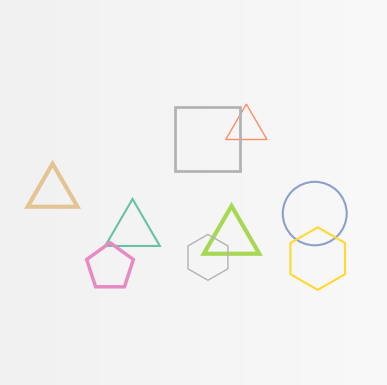[{"shape": "triangle", "thickness": 1.5, "radius": 0.41, "center": [0.342, 0.402]}, {"shape": "triangle", "thickness": 1, "radius": 0.31, "center": [0.636, 0.668]}, {"shape": "circle", "thickness": 1.5, "radius": 0.41, "center": [0.812, 0.445]}, {"shape": "pentagon", "thickness": 2.5, "radius": 0.32, "center": [0.284, 0.306]}, {"shape": "triangle", "thickness": 3, "radius": 0.41, "center": [0.598, 0.382]}, {"shape": "hexagon", "thickness": 1.5, "radius": 0.41, "center": [0.82, 0.328]}, {"shape": "triangle", "thickness": 3, "radius": 0.37, "center": [0.136, 0.5]}, {"shape": "hexagon", "thickness": 1, "radius": 0.3, "center": [0.537, 0.332]}, {"shape": "square", "thickness": 2, "radius": 0.42, "center": [0.535, 0.639]}]